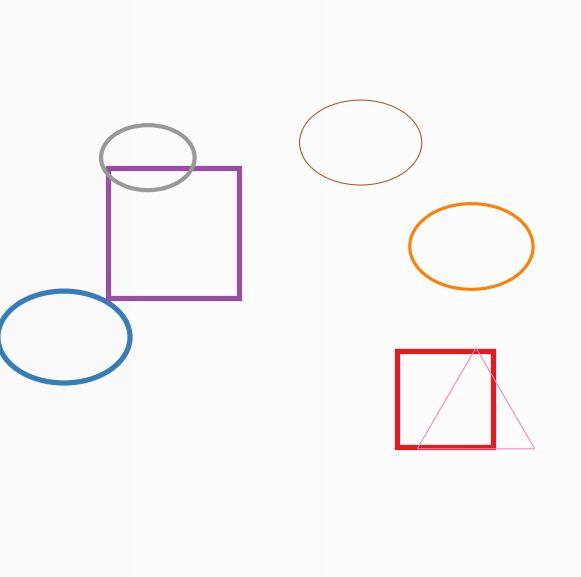[{"shape": "square", "thickness": 2.5, "radius": 0.41, "center": [0.765, 0.308]}, {"shape": "oval", "thickness": 2.5, "radius": 0.57, "center": [0.11, 0.415]}, {"shape": "square", "thickness": 2.5, "radius": 0.56, "center": [0.299, 0.596]}, {"shape": "oval", "thickness": 1.5, "radius": 0.53, "center": [0.811, 0.572]}, {"shape": "oval", "thickness": 0.5, "radius": 0.53, "center": [0.62, 0.752]}, {"shape": "triangle", "thickness": 0.5, "radius": 0.58, "center": [0.819, 0.28]}, {"shape": "oval", "thickness": 2, "radius": 0.4, "center": [0.254, 0.726]}]